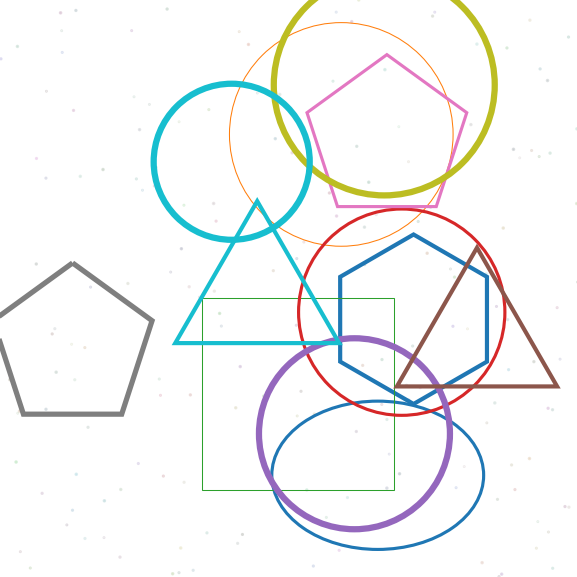[{"shape": "oval", "thickness": 1.5, "radius": 0.92, "center": [0.654, 0.176]}, {"shape": "hexagon", "thickness": 2, "radius": 0.73, "center": [0.716, 0.446]}, {"shape": "circle", "thickness": 0.5, "radius": 0.97, "center": [0.591, 0.766]}, {"shape": "square", "thickness": 0.5, "radius": 0.83, "center": [0.516, 0.316]}, {"shape": "circle", "thickness": 1.5, "radius": 0.89, "center": [0.696, 0.459]}, {"shape": "circle", "thickness": 3, "radius": 0.83, "center": [0.614, 0.248]}, {"shape": "triangle", "thickness": 2, "radius": 0.8, "center": [0.826, 0.41]}, {"shape": "pentagon", "thickness": 1.5, "radius": 0.73, "center": [0.67, 0.759]}, {"shape": "pentagon", "thickness": 2.5, "radius": 0.72, "center": [0.126, 0.399]}, {"shape": "circle", "thickness": 3, "radius": 0.96, "center": [0.665, 0.852]}, {"shape": "triangle", "thickness": 2, "radius": 0.82, "center": [0.445, 0.487]}, {"shape": "circle", "thickness": 3, "radius": 0.68, "center": [0.401, 0.719]}]